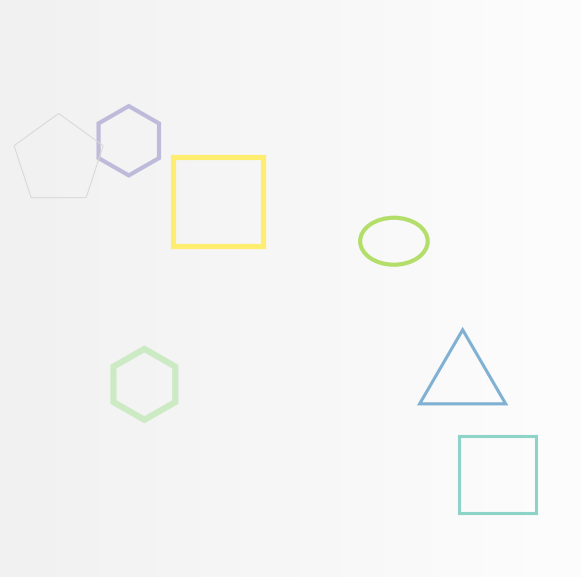[{"shape": "square", "thickness": 1.5, "radius": 0.33, "center": [0.856, 0.177]}, {"shape": "hexagon", "thickness": 2, "radius": 0.3, "center": [0.222, 0.755]}, {"shape": "triangle", "thickness": 1.5, "radius": 0.43, "center": [0.796, 0.343]}, {"shape": "oval", "thickness": 2, "radius": 0.29, "center": [0.678, 0.581]}, {"shape": "pentagon", "thickness": 0.5, "radius": 0.4, "center": [0.101, 0.722]}, {"shape": "hexagon", "thickness": 3, "radius": 0.31, "center": [0.248, 0.334]}, {"shape": "square", "thickness": 2.5, "radius": 0.39, "center": [0.375, 0.65]}]